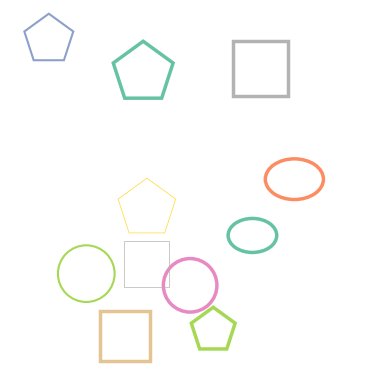[{"shape": "oval", "thickness": 2.5, "radius": 0.32, "center": [0.656, 0.388]}, {"shape": "pentagon", "thickness": 2.5, "radius": 0.41, "center": [0.372, 0.811]}, {"shape": "oval", "thickness": 2.5, "radius": 0.38, "center": [0.765, 0.535]}, {"shape": "pentagon", "thickness": 1.5, "radius": 0.33, "center": [0.127, 0.898]}, {"shape": "circle", "thickness": 2.5, "radius": 0.35, "center": [0.494, 0.259]}, {"shape": "pentagon", "thickness": 2.5, "radius": 0.3, "center": [0.554, 0.142]}, {"shape": "circle", "thickness": 1.5, "radius": 0.37, "center": [0.224, 0.289]}, {"shape": "pentagon", "thickness": 0.5, "radius": 0.39, "center": [0.382, 0.459]}, {"shape": "square", "thickness": 2.5, "radius": 0.32, "center": [0.326, 0.126]}, {"shape": "square", "thickness": 0.5, "radius": 0.3, "center": [0.381, 0.314]}, {"shape": "square", "thickness": 2.5, "radius": 0.36, "center": [0.676, 0.822]}]